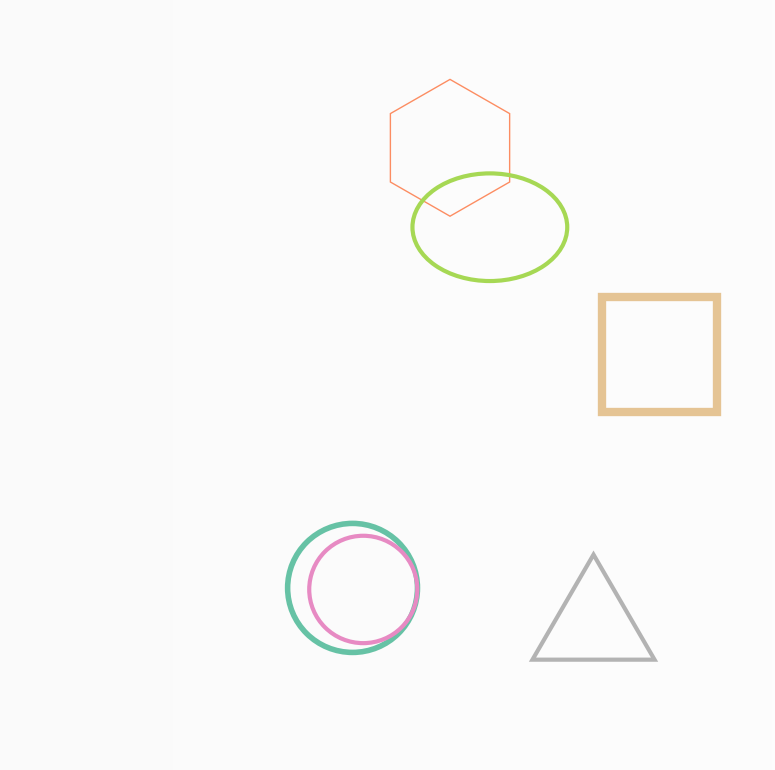[{"shape": "circle", "thickness": 2, "radius": 0.42, "center": [0.455, 0.236]}, {"shape": "hexagon", "thickness": 0.5, "radius": 0.44, "center": [0.581, 0.808]}, {"shape": "circle", "thickness": 1.5, "radius": 0.35, "center": [0.469, 0.234]}, {"shape": "oval", "thickness": 1.5, "radius": 0.5, "center": [0.632, 0.705]}, {"shape": "square", "thickness": 3, "radius": 0.37, "center": [0.851, 0.539]}, {"shape": "triangle", "thickness": 1.5, "radius": 0.45, "center": [0.766, 0.189]}]